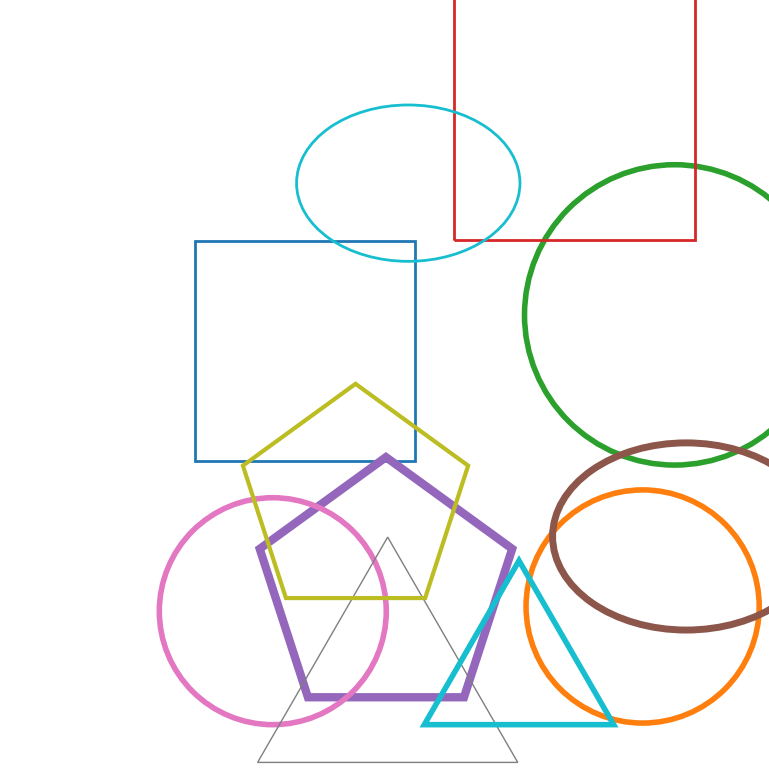[{"shape": "square", "thickness": 1, "radius": 0.71, "center": [0.396, 0.544]}, {"shape": "circle", "thickness": 2, "radius": 0.76, "center": [0.835, 0.212]}, {"shape": "circle", "thickness": 2, "radius": 0.98, "center": [0.876, 0.591]}, {"shape": "square", "thickness": 1, "radius": 0.78, "center": [0.746, 0.846]}, {"shape": "pentagon", "thickness": 3, "radius": 0.86, "center": [0.501, 0.234]}, {"shape": "oval", "thickness": 2.5, "radius": 0.87, "center": [0.891, 0.303]}, {"shape": "circle", "thickness": 2, "radius": 0.74, "center": [0.354, 0.206]}, {"shape": "triangle", "thickness": 0.5, "radius": 0.98, "center": [0.503, 0.107]}, {"shape": "pentagon", "thickness": 1.5, "radius": 0.77, "center": [0.462, 0.348]}, {"shape": "oval", "thickness": 1, "radius": 0.73, "center": [0.53, 0.762]}, {"shape": "triangle", "thickness": 2, "radius": 0.71, "center": [0.674, 0.13]}]